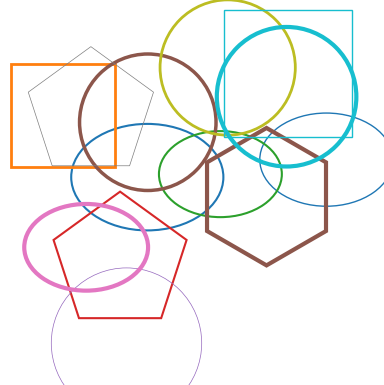[{"shape": "oval", "thickness": 1, "radius": 0.86, "center": [0.848, 0.585]}, {"shape": "oval", "thickness": 1.5, "radius": 0.99, "center": [0.383, 0.54]}, {"shape": "square", "thickness": 2, "radius": 0.67, "center": [0.164, 0.7]}, {"shape": "oval", "thickness": 1.5, "radius": 0.8, "center": [0.572, 0.548]}, {"shape": "pentagon", "thickness": 1.5, "radius": 0.91, "center": [0.312, 0.321]}, {"shape": "circle", "thickness": 0.5, "radius": 0.98, "center": [0.329, 0.109]}, {"shape": "circle", "thickness": 2.5, "radius": 0.89, "center": [0.384, 0.682]}, {"shape": "hexagon", "thickness": 3, "radius": 0.89, "center": [0.692, 0.489]}, {"shape": "oval", "thickness": 3, "radius": 0.8, "center": [0.224, 0.358]}, {"shape": "pentagon", "thickness": 0.5, "radius": 0.86, "center": [0.236, 0.708]}, {"shape": "circle", "thickness": 2, "radius": 0.88, "center": [0.591, 0.825]}, {"shape": "circle", "thickness": 3, "radius": 0.91, "center": [0.744, 0.749]}, {"shape": "square", "thickness": 1, "radius": 0.83, "center": [0.748, 0.809]}]